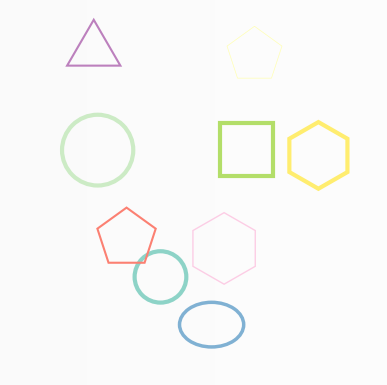[{"shape": "circle", "thickness": 3, "radius": 0.33, "center": [0.414, 0.281]}, {"shape": "pentagon", "thickness": 0.5, "radius": 0.37, "center": [0.657, 0.857]}, {"shape": "pentagon", "thickness": 1.5, "radius": 0.4, "center": [0.327, 0.382]}, {"shape": "oval", "thickness": 2.5, "radius": 0.41, "center": [0.546, 0.157]}, {"shape": "square", "thickness": 3, "radius": 0.34, "center": [0.636, 0.611]}, {"shape": "hexagon", "thickness": 1, "radius": 0.46, "center": [0.578, 0.355]}, {"shape": "triangle", "thickness": 1.5, "radius": 0.4, "center": [0.242, 0.869]}, {"shape": "circle", "thickness": 3, "radius": 0.46, "center": [0.252, 0.61]}, {"shape": "hexagon", "thickness": 3, "radius": 0.43, "center": [0.822, 0.596]}]